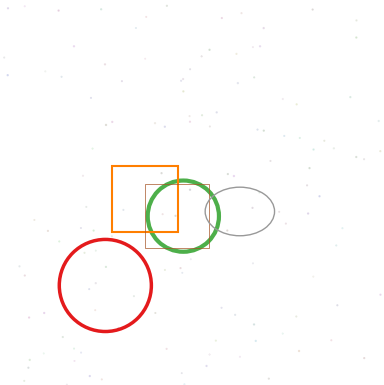[{"shape": "circle", "thickness": 2.5, "radius": 0.6, "center": [0.274, 0.259]}, {"shape": "circle", "thickness": 3, "radius": 0.46, "center": [0.476, 0.439]}, {"shape": "square", "thickness": 1.5, "radius": 0.43, "center": [0.377, 0.483]}, {"shape": "square", "thickness": 0.5, "radius": 0.42, "center": [0.46, 0.439]}, {"shape": "oval", "thickness": 1, "radius": 0.45, "center": [0.623, 0.451]}]